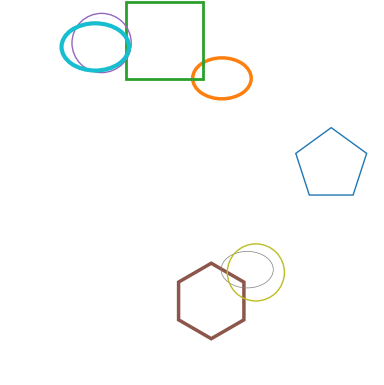[{"shape": "pentagon", "thickness": 1, "radius": 0.48, "center": [0.86, 0.572]}, {"shape": "oval", "thickness": 2.5, "radius": 0.38, "center": [0.577, 0.797]}, {"shape": "square", "thickness": 2, "radius": 0.5, "center": [0.428, 0.895]}, {"shape": "circle", "thickness": 1, "radius": 0.38, "center": [0.264, 0.888]}, {"shape": "hexagon", "thickness": 2.5, "radius": 0.49, "center": [0.549, 0.218]}, {"shape": "oval", "thickness": 0.5, "radius": 0.34, "center": [0.642, 0.3]}, {"shape": "circle", "thickness": 1, "radius": 0.37, "center": [0.665, 0.292]}, {"shape": "oval", "thickness": 3, "radius": 0.44, "center": [0.247, 0.878]}]